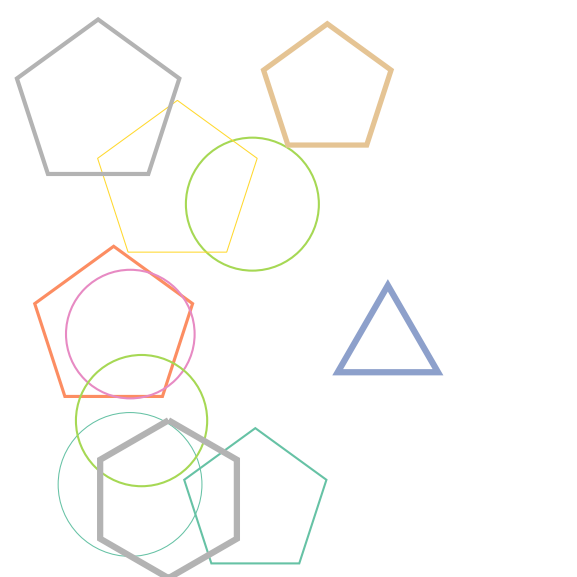[{"shape": "circle", "thickness": 0.5, "radius": 0.62, "center": [0.225, 0.16]}, {"shape": "pentagon", "thickness": 1, "radius": 0.65, "center": [0.442, 0.128]}, {"shape": "pentagon", "thickness": 1.5, "radius": 0.72, "center": [0.197, 0.429]}, {"shape": "triangle", "thickness": 3, "radius": 0.5, "center": [0.672, 0.405]}, {"shape": "circle", "thickness": 1, "radius": 0.56, "center": [0.226, 0.421]}, {"shape": "circle", "thickness": 1, "radius": 0.57, "center": [0.245, 0.271]}, {"shape": "circle", "thickness": 1, "radius": 0.58, "center": [0.437, 0.646]}, {"shape": "pentagon", "thickness": 0.5, "radius": 0.73, "center": [0.307, 0.68]}, {"shape": "pentagon", "thickness": 2.5, "radius": 0.58, "center": [0.567, 0.842]}, {"shape": "hexagon", "thickness": 3, "radius": 0.68, "center": [0.292, 0.135]}, {"shape": "pentagon", "thickness": 2, "radius": 0.74, "center": [0.17, 0.818]}]